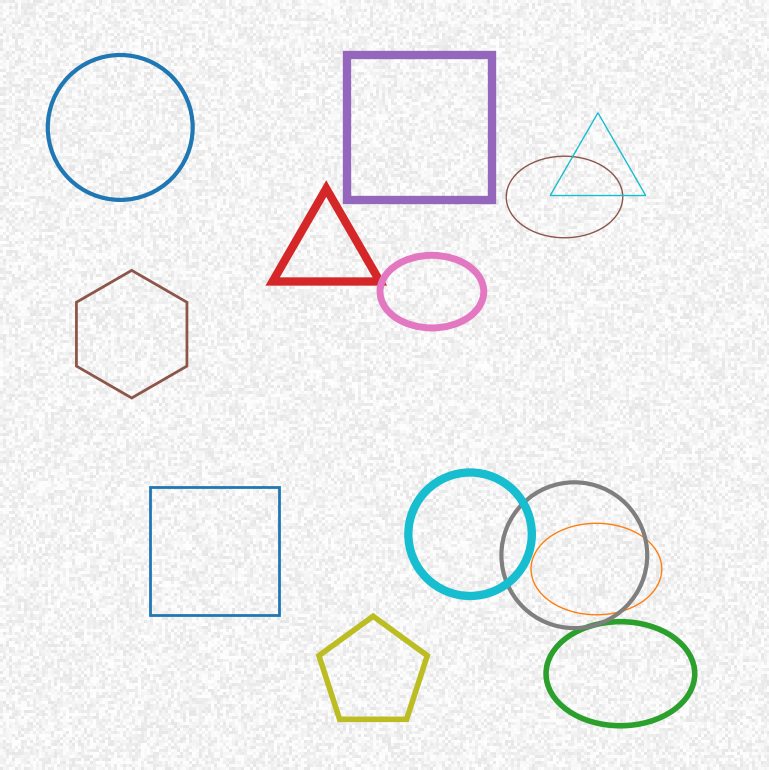[{"shape": "circle", "thickness": 1.5, "radius": 0.47, "center": [0.156, 0.834]}, {"shape": "square", "thickness": 1, "radius": 0.42, "center": [0.279, 0.285]}, {"shape": "oval", "thickness": 0.5, "radius": 0.42, "center": [0.775, 0.261]}, {"shape": "oval", "thickness": 2, "radius": 0.48, "center": [0.806, 0.125]}, {"shape": "triangle", "thickness": 3, "radius": 0.4, "center": [0.424, 0.675]}, {"shape": "square", "thickness": 3, "radius": 0.47, "center": [0.545, 0.834]}, {"shape": "hexagon", "thickness": 1, "radius": 0.41, "center": [0.171, 0.566]}, {"shape": "oval", "thickness": 0.5, "radius": 0.38, "center": [0.733, 0.744]}, {"shape": "oval", "thickness": 2.5, "radius": 0.34, "center": [0.561, 0.621]}, {"shape": "circle", "thickness": 1.5, "radius": 0.47, "center": [0.746, 0.279]}, {"shape": "pentagon", "thickness": 2, "radius": 0.37, "center": [0.485, 0.126]}, {"shape": "circle", "thickness": 3, "radius": 0.4, "center": [0.61, 0.306]}, {"shape": "triangle", "thickness": 0.5, "radius": 0.36, "center": [0.777, 0.782]}]